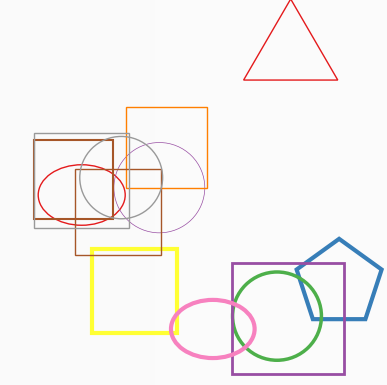[{"shape": "triangle", "thickness": 1, "radius": 0.7, "center": [0.75, 0.862]}, {"shape": "oval", "thickness": 1, "radius": 0.56, "center": [0.211, 0.494]}, {"shape": "pentagon", "thickness": 3, "radius": 0.58, "center": [0.875, 0.264]}, {"shape": "circle", "thickness": 2.5, "radius": 0.57, "center": [0.715, 0.179]}, {"shape": "square", "thickness": 2, "radius": 0.72, "center": [0.743, 0.172]}, {"shape": "circle", "thickness": 0.5, "radius": 0.59, "center": [0.411, 0.513]}, {"shape": "square", "thickness": 1, "radius": 0.53, "center": [0.43, 0.617]}, {"shape": "square", "thickness": 3, "radius": 0.55, "center": [0.347, 0.244]}, {"shape": "square", "thickness": 1, "radius": 0.55, "center": [0.304, 0.449]}, {"shape": "square", "thickness": 1.5, "radius": 0.51, "center": [0.19, 0.535]}, {"shape": "oval", "thickness": 3, "radius": 0.54, "center": [0.549, 0.146]}, {"shape": "square", "thickness": 1, "radius": 0.61, "center": [0.211, 0.531]}, {"shape": "circle", "thickness": 1, "radius": 0.53, "center": [0.313, 0.539]}]